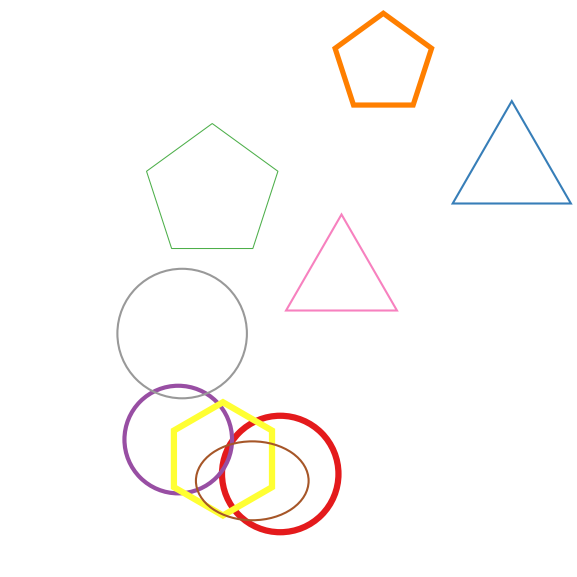[{"shape": "circle", "thickness": 3, "radius": 0.5, "center": [0.485, 0.178]}, {"shape": "triangle", "thickness": 1, "radius": 0.59, "center": [0.886, 0.706]}, {"shape": "pentagon", "thickness": 0.5, "radius": 0.6, "center": [0.367, 0.666]}, {"shape": "circle", "thickness": 2, "radius": 0.47, "center": [0.309, 0.238]}, {"shape": "pentagon", "thickness": 2.5, "radius": 0.44, "center": [0.664, 0.888]}, {"shape": "hexagon", "thickness": 3, "radius": 0.49, "center": [0.386, 0.205]}, {"shape": "oval", "thickness": 1, "radius": 0.49, "center": [0.437, 0.167]}, {"shape": "triangle", "thickness": 1, "radius": 0.55, "center": [0.591, 0.517]}, {"shape": "circle", "thickness": 1, "radius": 0.56, "center": [0.315, 0.422]}]